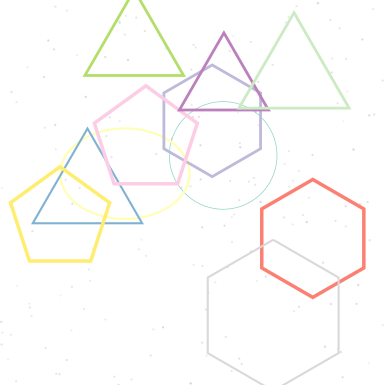[{"shape": "circle", "thickness": 0.5, "radius": 0.7, "center": [0.58, 0.596]}, {"shape": "oval", "thickness": 1.5, "radius": 0.84, "center": [0.324, 0.549]}, {"shape": "hexagon", "thickness": 2, "radius": 0.72, "center": [0.551, 0.686]}, {"shape": "hexagon", "thickness": 2.5, "radius": 0.77, "center": [0.812, 0.381]}, {"shape": "triangle", "thickness": 1.5, "radius": 0.82, "center": [0.227, 0.502]}, {"shape": "triangle", "thickness": 2, "radius": 0.74, "center": [0.349, 0.878]}, {"shape": "pentagon", "thickness": 2.5, "radius": 0.7, "center": [0.379, 0.636]}, {"shape": "hexagon", "thickness": 1.5, "radius": 0.98, "center": [0.71, 0.181]}, {"shape": "triangle", "thickness": 2, "radius": 0.67, "center": [0.582, 0.781]}, {"shape": "triangle", "thickness": 2, "radius": 0.83, "center": [0.764, 0.802]}, {"shape": "pentagon", "thickness": 2.5, "radius": 0.68, "center": [0.156, 0.432]}]